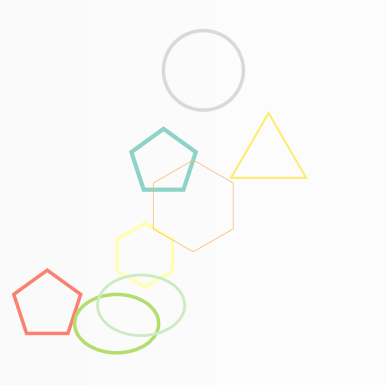[{"shape": "pentagon", "thickness": 3, "radius": 0.44, "center": [0.422, 0.578]}, {"shape": "hexagon", "thickness": 2.5, "radius": 0.41, "center": [0.374, 0.338]}, {"shape": "pentagon", "thickness": 2.5, "radius": 0.45, "center": [0.122, 0.207]}, {"shape": "hexagon", "thickness": 0.5, "radius": 0.6, "center": [0.499, 0.465]}, {"shape": "oval", "thickness": 2.5, "radius": 0.54, "center": [0.301, 0.159]}, {"shape": "circle", "thickness": 2.5, "radius": 0.52, "center": [0.525, 0.817]}, {"shape": "oval", "thickness": 2, "radius": 0.56, "center": [0.364, 0.207]}, {"shape": "triangle", "thickness": 1.5, "radius": 0.56, "center": [0.693, 0.594]}]